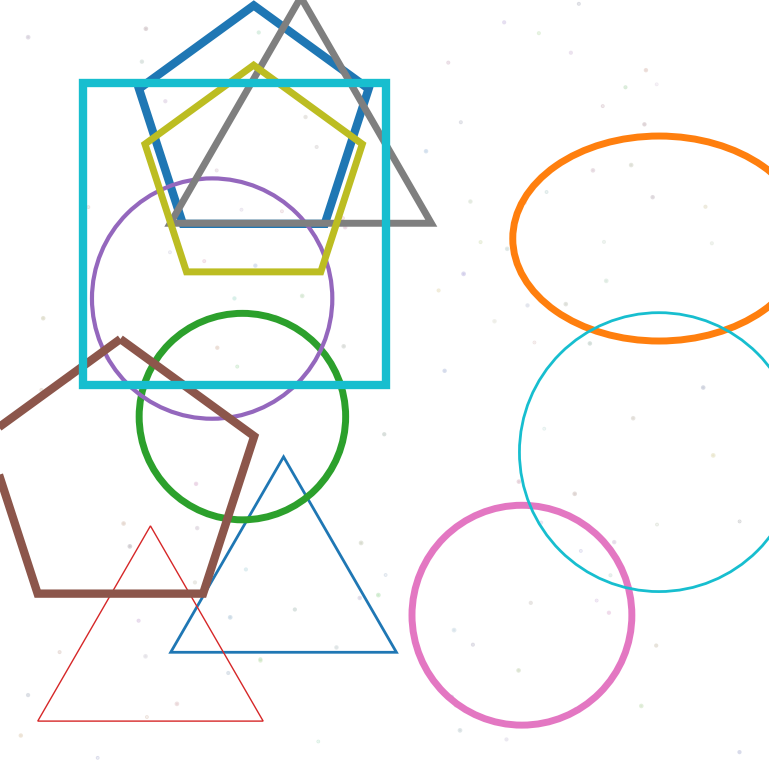[{"shape": "triangle", "thickness": 1, "radius": 0.85, "center": [0.368, 0.237]}, {"shape": "pentagon", "thickness": 3, "radius": 0.78, "center": [0.33, 0.836]}, {"shape": "oval", "thickness": 2.5, "radius": 0.95, "center": [0.856, 0.69]}, {"shape": "circle", "thickness": 2.5, "radius": 0.67, "center": [0.315, 0.459]}, {"shape": "triangle", "thickness": 0.5, "radius": 0.85, "center": [0.195, 0.148]}, {"shape": "circle", "thickness": 1.5, "radius": 0.78, "center": [0.276, 0.612]}, {"shape": "pentagon", "thickness": 3, "radius": 0.91, "center": [0.156, 0.377]}, {"shape": "circle", "thickness": 2.5, "radius": 0.71, "center": [0.678, 0.201]}, {"shape": "triangle", "thickness": 2.5, "radius": 0.98, "center": [0.391, 0.808]}, {"shape": "pentagon", "thickness": 2.5, "radius": 0.74, "center": [0.329, 0.767]}, {"shape": "square", "thickness": 3, "radius": 0.98, "center": [0.305, 0.696]}, {"shape": "circle", "thickness": 1, "radius": 0.91, "center": [0.856, 0.413]}]